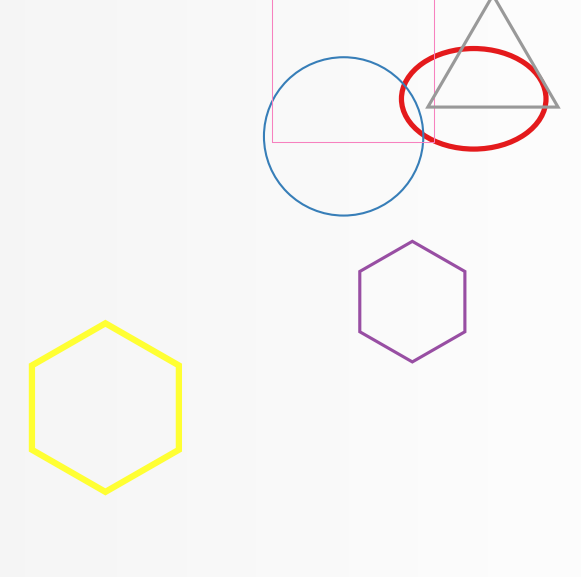[{"shape": "oval", "thickness": 2.5, "radius": 0.62, "center": [0.815, 0.828]}, {"shape": "circle", "thickness": 1, "radius": 0.69, "center": [0.591, 0.763]}, {"shape": "hexagon", "thickness": 1.5, "radius": 0.52, "center": [0.709, 0.477]}, {"shape": "hexagon", "thickness": 3, "radius": 0.73, "center": [0.181, 0.293]}, {"shape": "square", "thickness": 0.5, "radius": 0.7, "center": [0.607, 0.893]}, {"shape": "triangle", "thickness": 1.5, "radius": 0.65, "center": [0.848, 0.878]}]